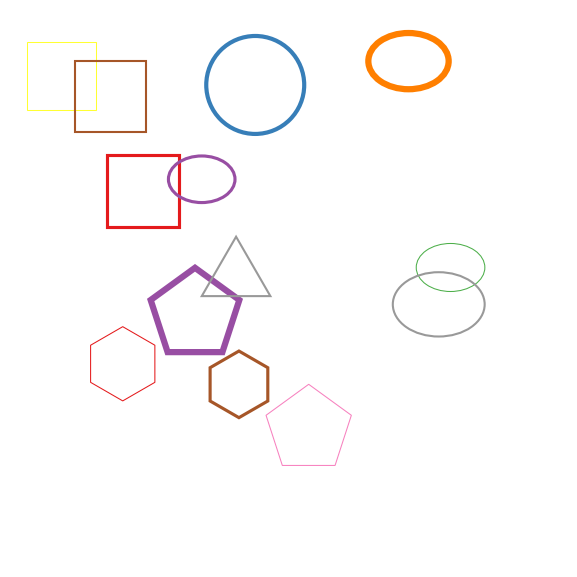[{"shape": "hexagon", "thickness": 0.5, "radius": 0.32, "center": [0.213, 0.369]}, {"shape": "square", "thickness": 1.5, "radius": 0.31, "center": [0.247, 0.669]}, {"shape": "circle", "thickness": 2, "radius": 0.42, "center": [0.442, 0.852]}, {"shape": "oval", "thickness": 0.5, "radius": 0.3, "center": [0.78, 0.536]}, {"shape": "pentagon", "thickness": 3, "radius": 0.4, "center": [0.338, 0.455]}, {"shape": "oval", "thickness": 1.5, "radius": 0.29, "center": [0.349, 0.689]}, {"shape": "oval", "thickness": 3, "radius": 0.35, "center": [0.707, 0.893]}, {"shape": "square", "thickness": 0.5, "radius": 0.3, "center": [0.107, 0.868]}, {"shape": "hexagon", "thickness": 1.5, "radius": 0.29, "center": [0.414, 0.334]}, {"shape": "square", "thickness": 1, "radius": 0.31, "center": [0.191, 0.832]}, {"shape": "pentagon", "thickness": 0.5, "radius": 0.39, "center": [0.535, 0.256]}, {"shape": "triangle", "thickness": 1, "radius": 0.34, "center": [0.409, 0.521]}, {"shape": "oval", "thickness": 1, "radius": 0.4, "center": [0.76, 0.472]}]